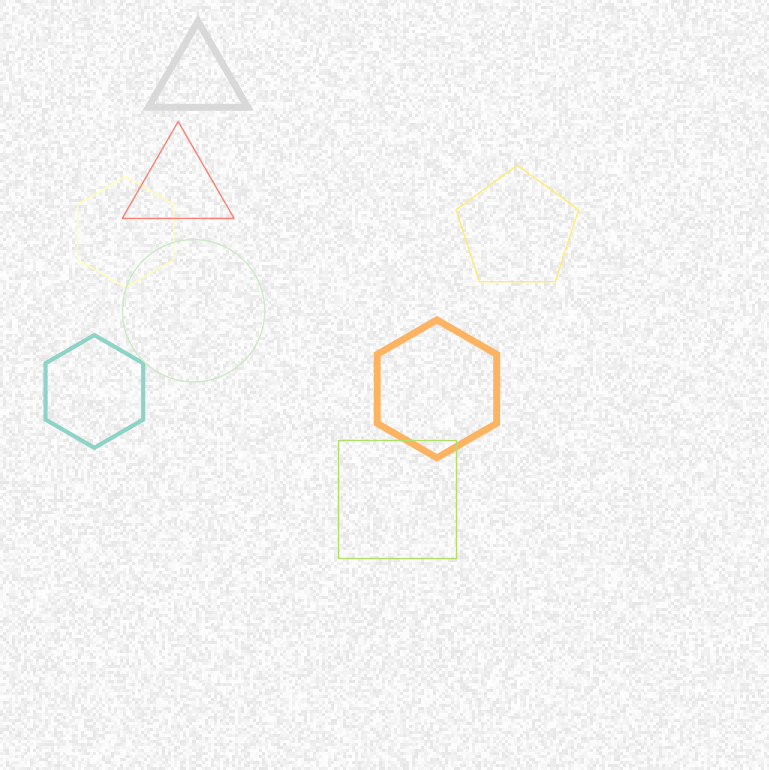[{"shape": "hexagon", "thickness": 1.5, "radius": 0.37, "center": [0.123, 0.492]}, {"shape": "hexagon", "thickness": 0.5, "radius": 0.36, "center": [0.163, 0.699]}, {"shape": "triangle", "thickness": 0.5, "radius": 0.42, "center": [0.231, 0.758]}, {"shape": "hexagon", "thickness": 2.5, "radius": 0.45, "center": [0.567, 0.495]}, {"shape": "square", "thickness": 0.5, "radius": 0.38, "center": [0.516, 0.352]}, {"shape": "triangle", "thickness": 2.5, "radius": 0.37, "center": [0.257, 0.898]}, {"shape": "circle", "thickness": 0.5, "radius": 0.46, "center": [0.251, 0.596]}, {"shape": "pentagon", "thickness": 0.5, "radius": 0.42, "center": [0.672, 0.702]}]